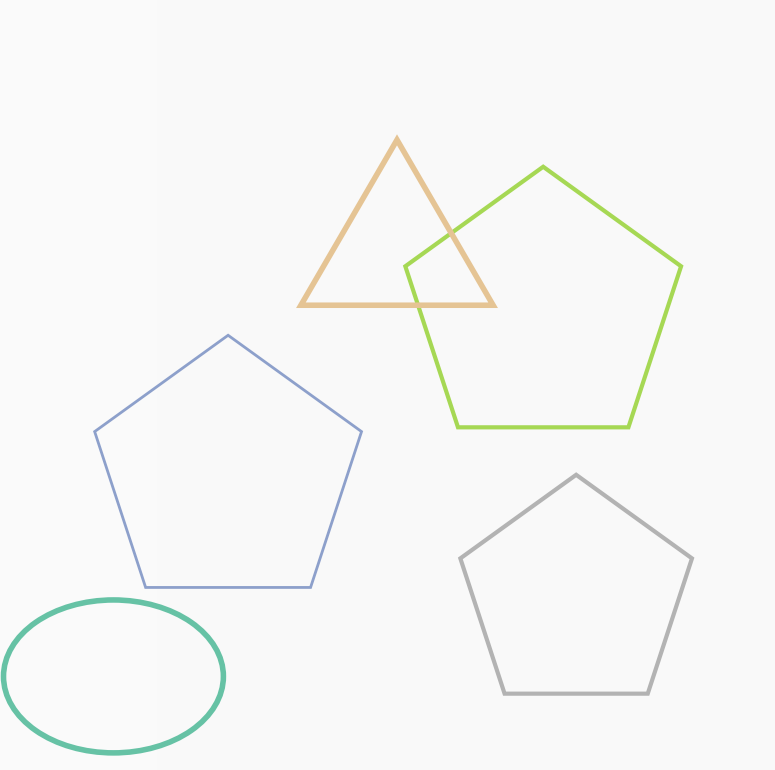[{"shape": "oval", "thickness": 2, "radius": 0.71, "center": [0.146, 0.122]}, {"shape": "pentagon", "thickness": 1, "radius": 0.91, "center": [0.294, 0.384]}, {"shape": "pentagon", "thickness": 1.5, "radius": 0.94, "center": [0.701, 0.596]}, {"shape": "triangle", "thickness": 2, "radius": 0.72, "center": [0.512, 0.675]}, {"shape": "pentagon", "thickness": 1.5, "radius": 0.79, "center": [0.743, 0.226]}]